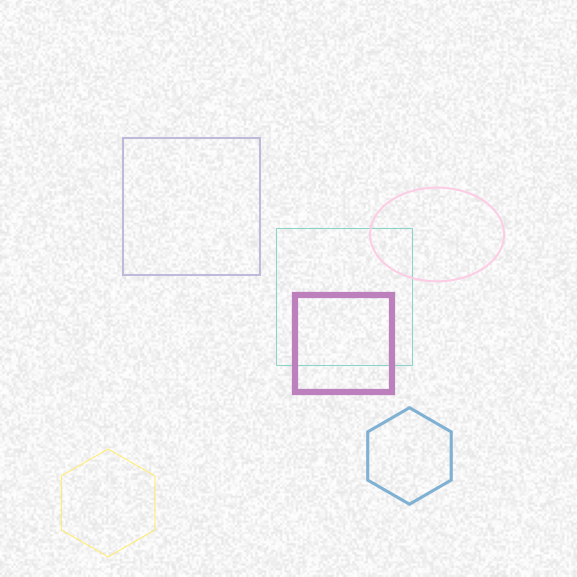[{"shape": "square", "thickness": 0.5, "radius": 0.59, "center": [0.595, 0.486]}, {"shape": "square", "thickness": 1, "radius": 0.59, "center": [0.331, 0.642]}, {"shape": "hexagon", "thickness": 1.5, "radius": 0.42, "center": [0.709, 0.21]}, {"shape": "oval", "thickness": 1, "radius": 0.58, "center": [0.757, 0.593]}, {"shape": "square", "thickness": 3, "radius": 0.42, "center": [0.595, 0.404]}, {"shape": "hexagon", "thickness": 0.5, "radius": 0.47, "center": [0.187, 0.128]}]